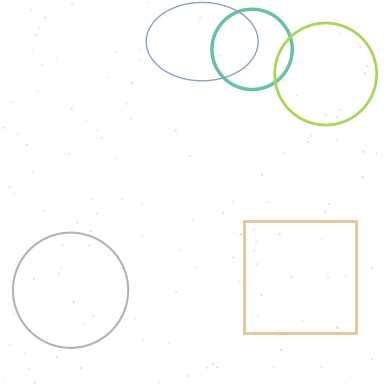[{"shape": "circle", "thickness": 2.5, "radius": 0.52, "center": [0.655, 0.872]}, {"shape": "oval", "thickness": 1, "radius": 0.73, "center": [0.525, 0.892]}, {"shape": "circle", "thickness": 2, "radius": 0.66, "center": [0.846, 0.808]}, {"shape": "square", "thickness": 2, "radius": 0.72, "center": [0.779, 0.281]}, {"shape": "circle", "thickness": 1.5, "radius": 0.75, "center": [0.183, 0.246]}]